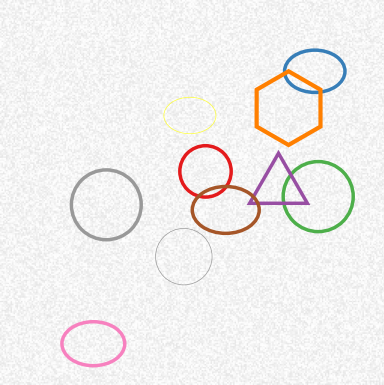[{"shape": "circle", "thickness": 2.5, "radius": 0.33, "center": [0.534, 0.555]}, {"shape": "oval", "thickness": 2.5, "radius": 0.39, "center": [0.818, 0.815]}, {"shape": "circle", "thickness": 2.5, "radius": 0.45, "center": [0.826, 0.489]}, {"shape": "triangle", "thickness": 2.5, "radius": 0.43, "center": [0.723, 0.515]}, {"shape": "hexagon", "thickness": 3, "radius": 0.48, "center": [0.75, 0.719]}, {"shape": "oval", "thickness": 0.5, "radius": 0.34, "center": [0.493, 0.7]}, {"shape": "oval", "thickness": 2.5, "radius": 0.43, "center": [0.586, 0.455]}, {"shape": "oval", "thickness": 2.5, "radius": 0.41, "center": [0.242, 0.107]}, {"shape": "circle", "thickness": 0.5, "radius": 0.37, "center": [0.477, 0.333]}, {"shape": "circle", "thickness": 2.5, "radius": 0.45, "center": [0.276, 0.468]}]